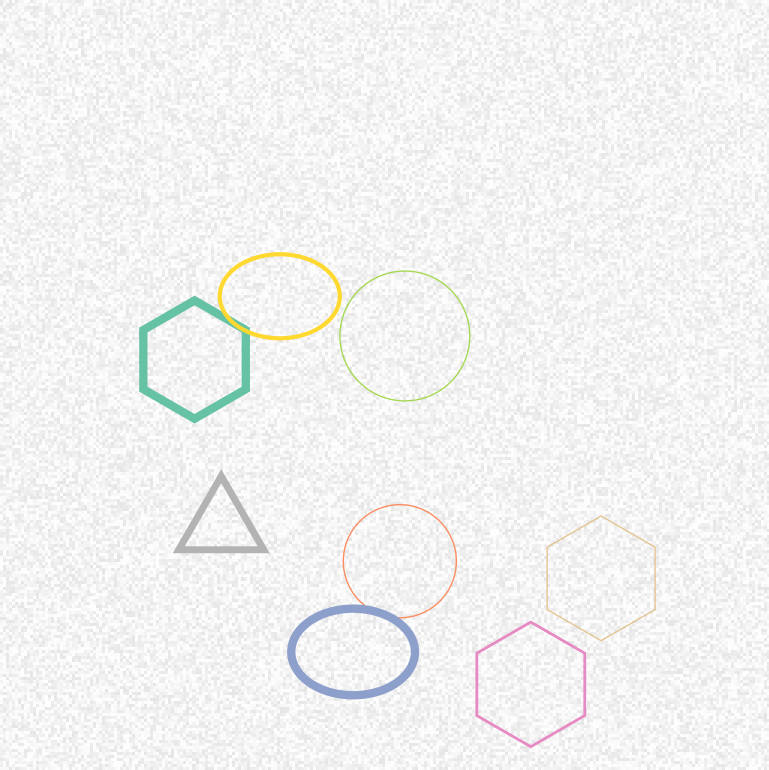[{"shape": "hexagon", "thickness": 3, "radius": 0.38, "center": [0.253, 0.533]}, {"shape": "circle", "thickness": 0.5, "radius": 0.37, "center": [0.519, 0.271]}, {"shape": "oval", "thickness": 3, "radius": 0.4, "center": [0.459, 0.153]}, {"shape": "hexagon", "thickness": 1, "radius": 0.4, "center": [0.689, 0.111]}, {"shape": "circle", "thickness": 0.5, "radius": 0.42, "center": [0.526, 0.564]}, {"shape": "oval", "thickness": 1.5, "radius": 0.39, "center": [0.363, 0.615]}, {"shape": "hexagon", "thickness": 0.5, "radius": 0.4, "center": [0.781, 0.249]}, {"shape": "triangle", "thickness": 2.5, "radius": 0.32, "center": [0.287, 0.318]}]